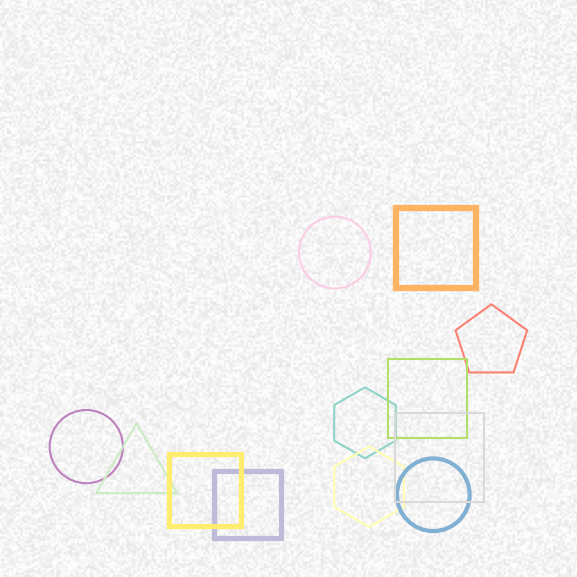[{"shape": "hexagon", "thickness": 1, "radius": 0.31, "center": [0.632, 0.267]}, {"shape": "hexagon", "thickness": 1, "radius": 0.35, "center": [0.639, 0.156]}, {"shape": "square", "thickness": 2.5, "radius": 0.29, "center": [0.429, 0.126]}, {"shape": "pentagon", "thickness": 1, "radius": 0.33, "center": [0.851, 0.407]}, {"shape": "circle", "thickness": 2, "radius": 0.31, "center": [0.75, 0.142]}, {"shape": "square", "thickness": 3, "radius": 0.35, "center": [0.756, 0.57]}, {"shape": "square", "thickness": 1, "radius": 0.34, "center": [0.74, 0.309]}, {"shape": "circle", "thickness": 1, "radius": 0.31, "center": [0.58, 0.562]}, {"shape": "square", "thickness": 1, "radius": 0.38, "center": [0.761, 0.207]}, {"shape": "circle", "thickness": 1, "radius": 0.32, "center": [0.149, 0.226]}, {"shape": "triangle", "thickness": 1, "radius": 0.4, "center": [0.237, 0.186]}, {"shape": "square", "thickness": 2.5, "radius": 0.31, "center": [0.355, 0.151]}]